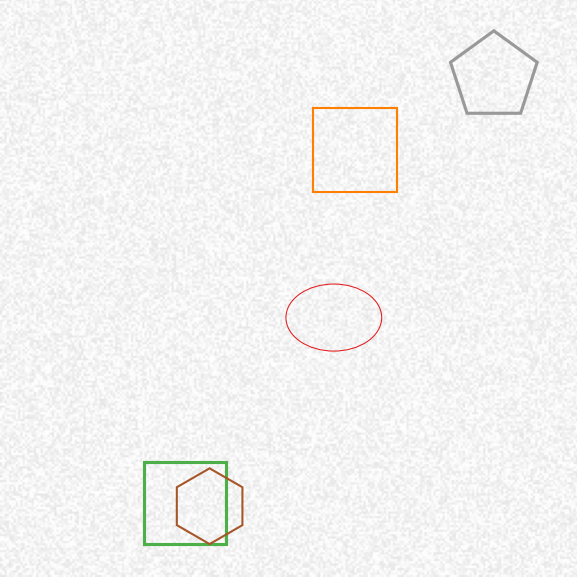[{"shape": "oval", "thickness": 0.5, "radius": 0.41, "center": [0.578, 0.449]}, {"shape": "square", "thickness": 1.5, "radius": 0.36, "center": [0.32, 0.128]}, {"shape": "square", "thickness": 1, "radius": 0.36, "center": [0.614, 0.74]}, {"shape": "hexagon", "thickness": 1, "radius": 0.33, "center": [0.363, 0.123]}, {"shape": "pentagon", "thickness": 1.5, "radius": 0.39, "center": [0.855, 0.867]}]